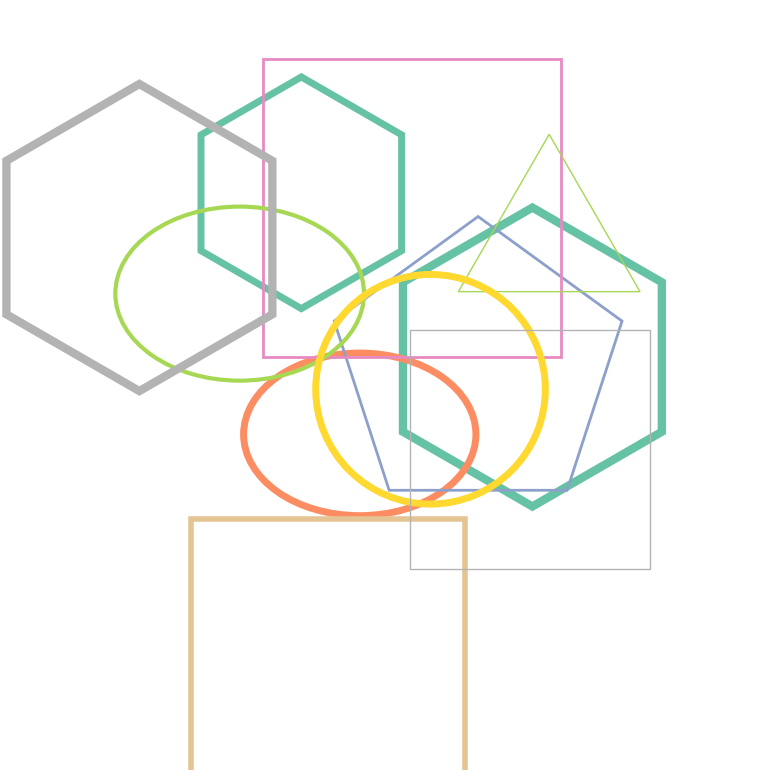[{"shape": "hexagon", "thickness": 3, "radius": 0.97, "center": [0.691, 0.536]}, {"shape": "hexagon", "thickness": 2.5, "radius": 0.75, "center": [0.391, 0.75]}, {"shape": "oval", "thickness": 2.5, "radius": 0.75, "center": [0.467, 0.436]}, {"shape": "pentagon", "thickness": 1, "radius": 0.98, "center": [0.621, 0.522]}, {"shape": "square", "thickness": 1, "radius": 0.97, "center": [0.535, 0.73]}, {"shape": "oval", "thickness": 1.5, "radius": 0.81, "center": [0.311, 0.619]}, {"shape": "triangle", "thickness": 0.5, "radius": 0.68, "center": [0.713, 0.689]}, {"shape": "circle", "thickness": 2.5, "radius": 0.75, "center": [0.559, 0.494]}, {"shape": "square", "thickness": 2, "radius": 0.89, "center": [0.426, 0.148]}, {"shape": "square", "thickness": 0.5, "radius": 0.78, "center": [0.689, 0.416]}, {"shape": "hexagon", "thickness": 3, "radius": 1.0, "center": [0.181, 0.691]}]